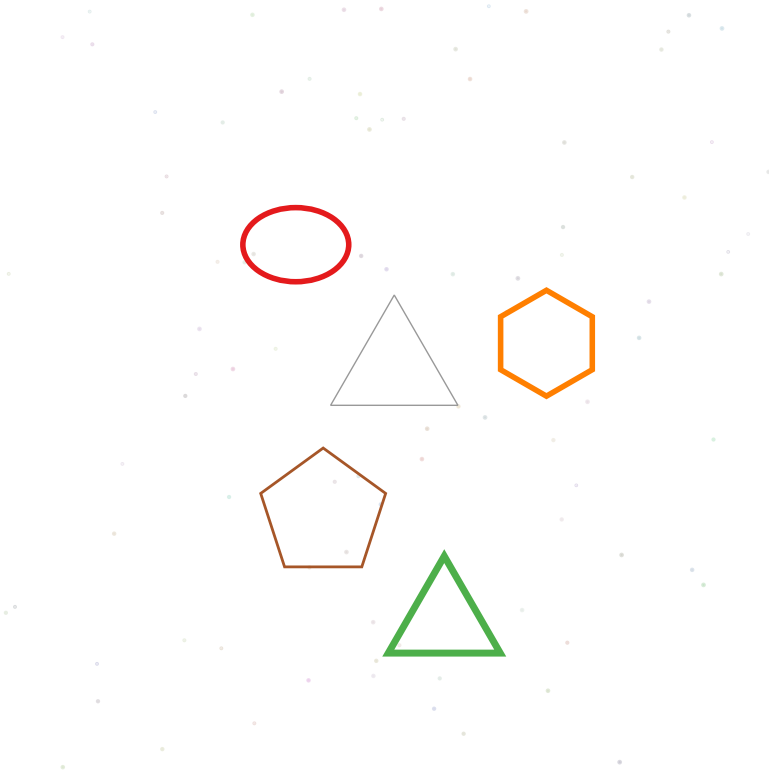[{"shape": "oval", "thickness": 2, "radius": 0.34, "center": [0.384, 0.682]}, {"shape": "triangle", "thickness": 2.5, "radius": 0.42, "center": [0.577, 0.194]}, {"shape": "hexagon", "thickness": 2, "radius": 0.34, "center": [0.71, 0.554]}, {"shape": "pentagon", "thickness": 1, "radius": 0.43, "center": [0.42, 0.333]}, {"shape": "triangle", "thickness": 0.5, "radius": 0.48, "center": [0.512, 0.521]}]